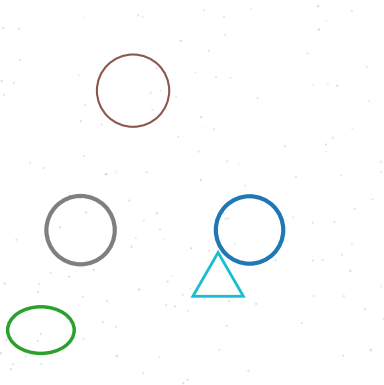[{"shape": "circle", "thickness": 3, "radius": 0.44, "center": [0.648, 0.403]}, {"shape": "oval", "thickness": 2.5, "radius": 0.43, "center": [0.106, 0.143]}, {"shape": "circle", "thickness": 1.5, "radius": 0.47, "center": [0.346, 0.765]}, {"shape": "circle", "thickness": 3, "radius": 0.44, "center": [0.209, 0.402]}, {"shape": "triangle", "thickness": 2, "radius": 0.38, "center": [0.567, 0.268]}]